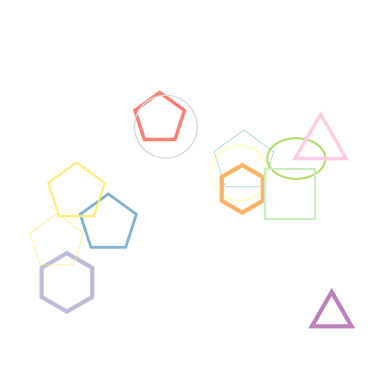[{"shape": "pentagon", "thickness": 0.5, "radius": 0.41, "center": [0.633, 0.581]}, {"shape": "circle", "thickness": 1, "radius": 0.36, "center": [0.621, 0.551]}, {"shape": "hexagon", "thickness": 3, "radius": 0.38, "center": [0.174, 0.266]}, {"shape": "pentagon", "thickness": 2.5, "radius": 0.34, "center": [0.415, 0.692]}, {"shape": "pentagon", "thickness": 2, "radius": 0.38, "center": [0.281, 0.42]}, {"shape": "hexagon", "thickness": 3, "radius": 0.31, "center": [0.629, 0.509]}, {"shape": "oval", "thickness": 1.5, "radius": 0.38, "center": [0.77, 0.588]}, {"shape": "triangle", "thickness": 2.5, "radius": 0.38, "center": [0.833, 0.626]}, {"shape": "circle", "thickness": 1, "radius": 0.41, "center": [0.431, 0.671]}, {"shape": "triangle", "thickness": 3, "radius": 0.3, "center": [0.862, 0.182]}, {"shape": "square", "thickness": 1.5, "radius": 0.33, "center": [0.754, 0.496]}, {"shape": "pentagon", "thickness": 0.5, "radius": 0.37, "center": [0.148, 0.371]}, {"shape": "pentagon", "thickness": 1.5, "radius": 0.39, "center": [0.199, 0.501]}]